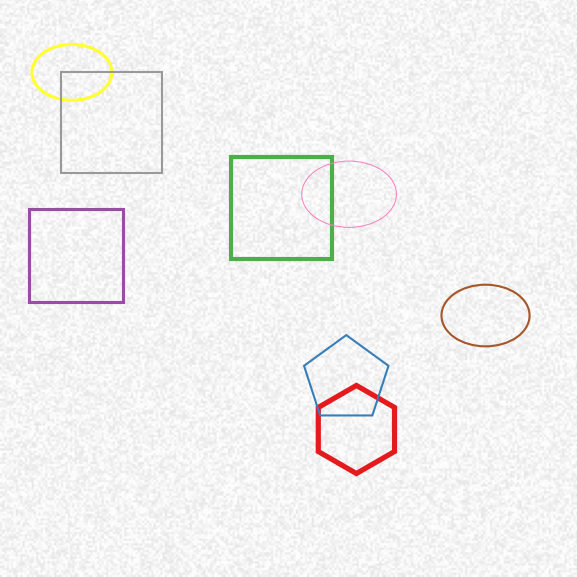[{"shape": "hexagon", "thickness": 2.5, "radius": 0.38, "center": [0.617, 0.255]}, {"shape": "pentagon", "thickness": 1, "radius": 0.38, "center": [0.6, 0.342]}, {"shape": "square", "thickness": 2, "radius": 0.44, "center": [0.487, 0.639]}, {"shape": "square", "thickness": 1.5, "radius": 0.41, "center": [0.132, 0.557]}, {"shape": "oval", "thickness": 1.5, "radius": 0.35, "center": [0.125, 0.874]}, {"shape": "oval", "thickness": 1, "radius": 0.38, "center": [0.841, 0.453]}, {"shape": "oval", "thickness": 0.5, "radius": 0.41, "center": [0.604, 0.663]}, {"shape": "square", "thickness": 1, "radius": 0.44, "center": [0.193, 0.787]}]